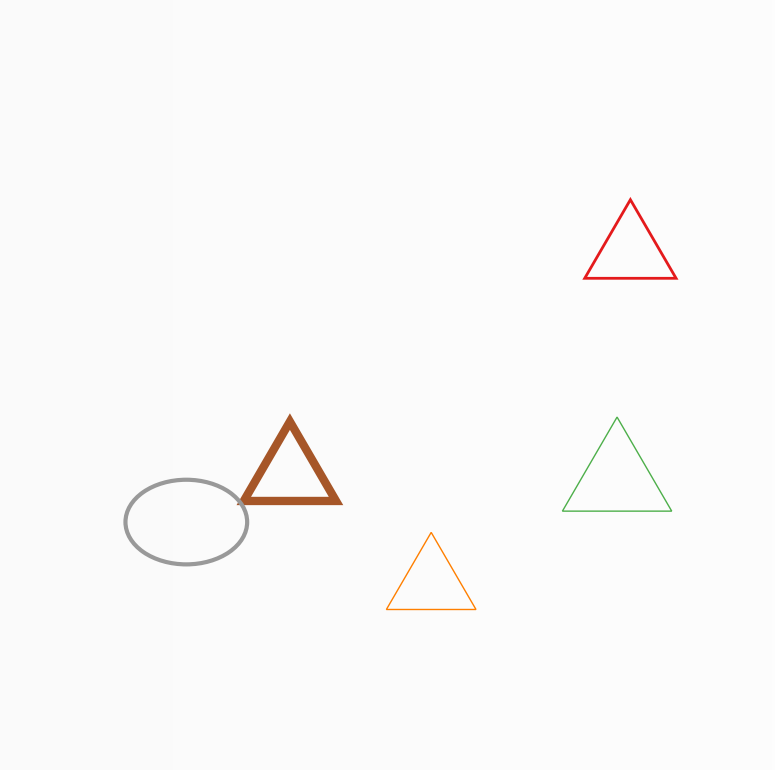[{"shape": "triangle", "thickness": 1, "radius": 0.34, "center": [0.813, 0.673]}, {"shape": "triangle", "thickness": 0.5, "radius": 0.41, "center": [0.796, 0.377]}, {"shape": "triangle", "thickness": 0.5, "radius": 0.33, "center": [0.556, 0.242]}, {"shape": "triangle", "thickness": 3, "radius": 0.34, "center": [0.374, 0.384]}, {"shape": "oval", "thickness": 1.5, "radius": 0.39, "center": [0.24, 0.322]}]